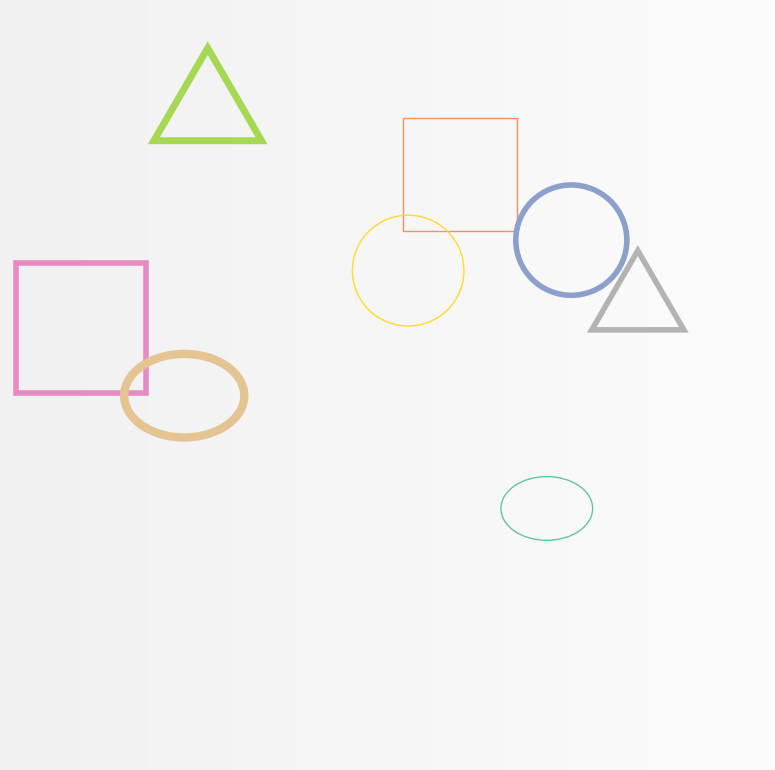[{"shape": "oval", "thickness": 0.5, "radius": 0.3, "center": [0.706, 0.34]}, {"shape": "square", "thickness": 0.5, "radius": 0.37, "center": [0.593, 0.773]}, {"shape": "circle", "thickness": 2, "radius": 0.36, "center": [0.737, 0.688]}, {"shape": "square", "thickness": 2, "radius": 0.42, "center": [0.105, 0.574]}, {"shape": "triangle", "thickness": 2.5, "radius": 0.4, "center": [0.268, 0.857]}, {"shape": "circle", "thickness": 0.5, "radius": 0.36, "center": [0.527, 0.649]}, {"shape": "oval", "thickness": 3, "radius": 0.39, "center": [0.238, 0.486]}, {"shape": "triangle", "thickness": 2, "radius": 0.34, "center": [0.823, 0.606]}]